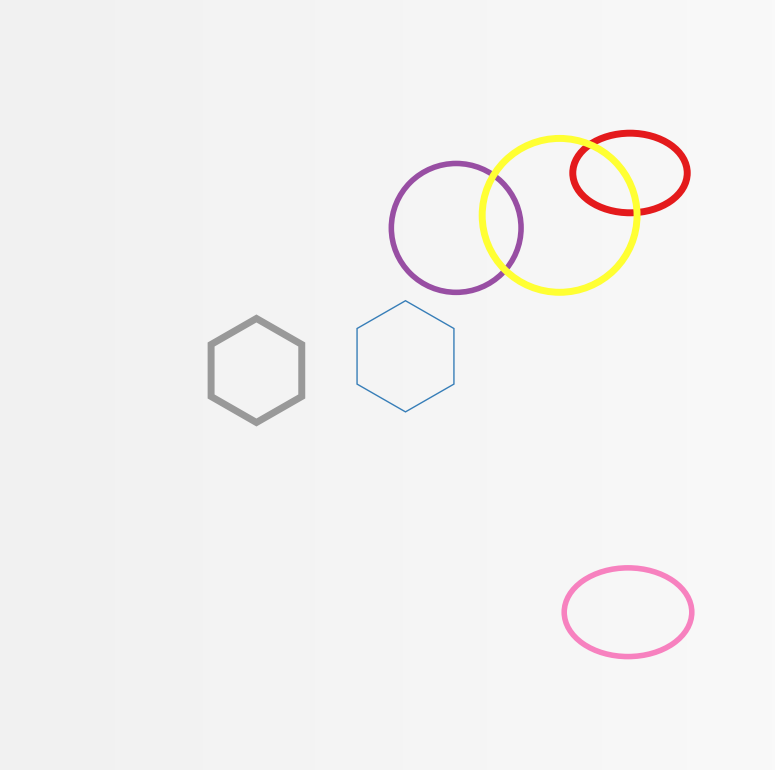[{"shape": "oval", "thickness": 2.5, "radius": 0.37, "center": [0.813, 0.775]}, {"shape": "hexagon", "thickness": 0.5, "radius": 0.36, "center": [0.523, 0.537]}, {"shape": "circle", "thickness": 2, "radius": 0.42, "center": [0.589, 0.704]}, {"shape": "circle", "thickness": 2.5, "radius": 0.5, "center": [0.722, 0.72]}, {"shape": "oval", "thickness": 2, "radius": 0.41, "center": [0.81, 0.205]}, {"shape": "hexagon", "thickness": 2.5, "radius": 0.34, "center": [0.331, 0.519]}]